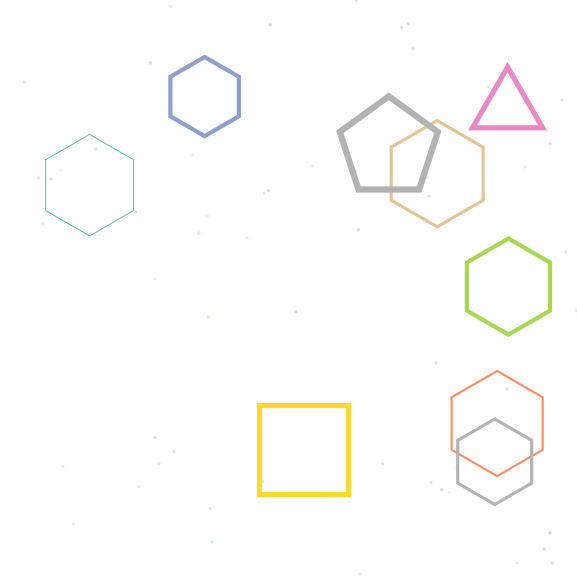[{"shape": "hexagon", "thickness": 0.5, "radius": 0.44, "center": [0.155, 0.679]}, {"shape": "hexagon", "thickness": 1, "radius": 0.46, "center": [0.861, 0.266]}, {"shape": "hexagon", "thickness": 2, "radius": 0.34, "center": [0.354, 0.832]}, {"shape": "triangle", "thickness": 2.5, "radius": 0.35, "center": [0.879, 0.813]}, {"shape": "hexagon", "thickness": 2, "radius": 0.42, "center": [0.88, 0.503]}, {"shape": "square", "thickness": 2.5, "radius": 0.39, "center": [0.525, 0.221]}, {"shape": "hexagon", "thickness": 1.5, "radius": 0.46, "center": [0.757, 0.698]}, {"shape": "hexagon", "thickness": 1.5, "radius": 0.37, "center": [0.857, 0.2]}, {"shape": "pentagon", "thickness": 3, "radius": 0.45, "center": [0.673, 0.743]}]